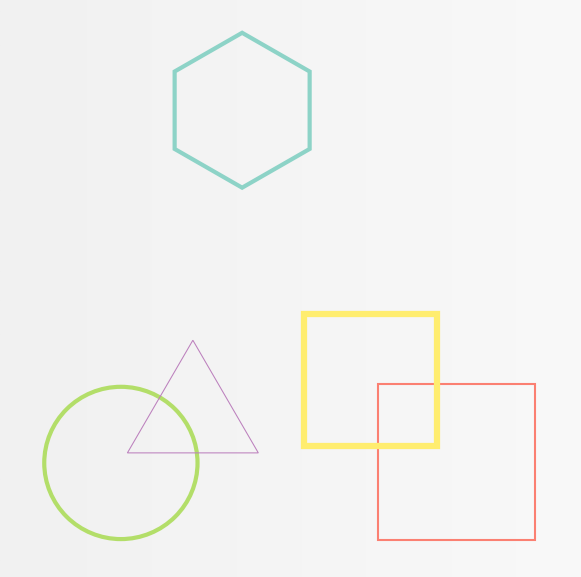[{"shape": "hexagon", "thickness": 2, "radius": 0.67, "center": [0.417, 0.808]}, {"shape": "square", "thickness": 1, "radius": 0.68, "center": [0.786, 0.199]}, {"shape": "circle", "thickness": 2, "radius": 0.66, "center": [0.208, 0.198]}, {"shape": "triangle", "thickness": 0.5, "radius": 0.65, "center": [0.332, 0.28]}, {"shape": "square", "thickness": 3, "radius": 0.57, "center": [0.638, 0.341]}]